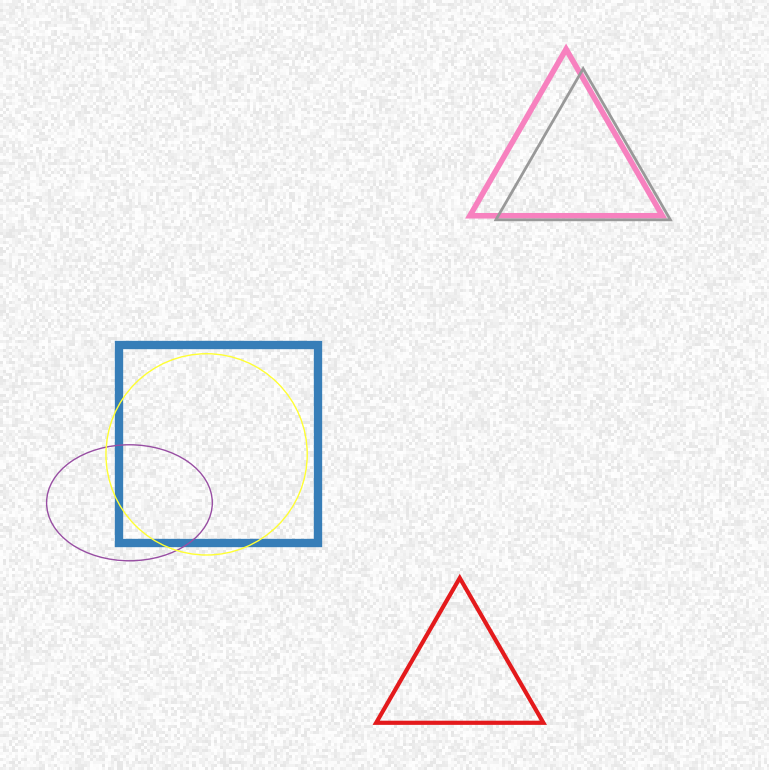[{"shape": "triangle", "thickness": 1.5, "radius": 0.63, "center": [0.597, 0.124]}, {"shape": "square", "thickness": 3, "radius": 0.64, "center": [0.284, 0.423]}, {"shape": "oval", "thickness": 0.5, "radius": 0.54, "center": [0.168, 0.347]}, {"shape": "circle", "thickness": 0.5, "radius": 0.65, "center": [0.268, 0.41]}, {"shape": "triangle", "thickness": 2, "radius": 0.72, "center": [0.735, 0.792]}, {"shape": "triangle", "thickness": 1, "radius": 0.65, "center": [0.757, 0.78]}]